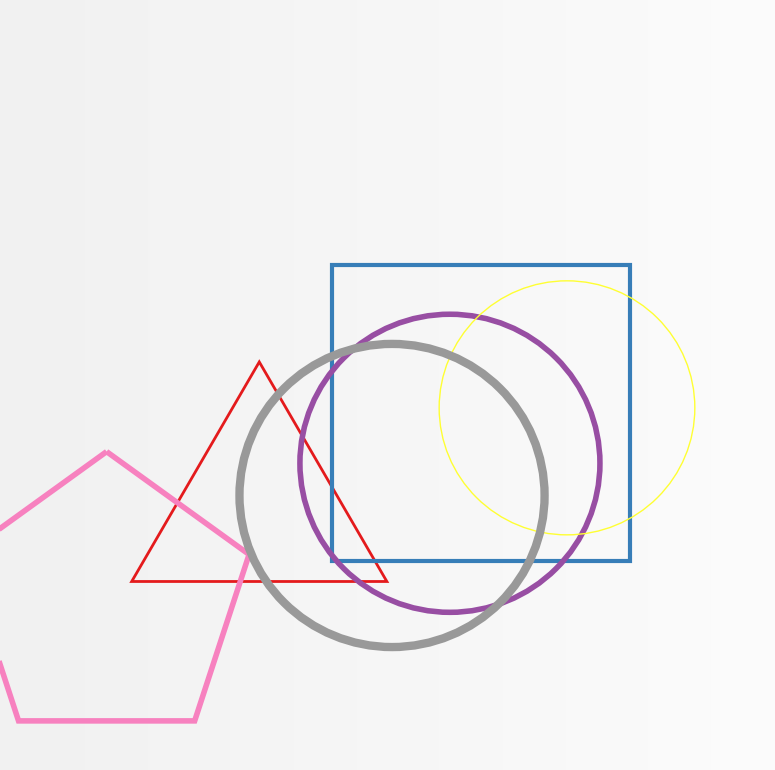[{"shape": "triangle", "thickness": 1, "radius": 0.95, "center": [0.335, 0.34]}, {"shape": "square", "thickness": 1.5, "radius": 0.96, "center": [0.621, 0.464]}, {"shape": "circle", "thickness": 2, "radius": 0.97, "center": [0.581, 0.398]}, {"shape": "circle", "thickness": 0.5, "radius": 0.82, "center": [0.732, 0.47]}, {"shape": "pentagon", "thickness": 2, "radius": 0.97, "center": [0.138, 0.22]}, {"shape": "circle", "thickness": 3, "radius": 0.98, "center": [0.506, 0.357]}]